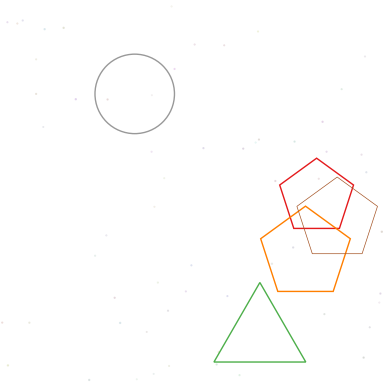[{"shape": "pentagon", "thickness": 1, "radius": 0.5, "center": [0.822, 0.488]}, {"shape": "triangle", "thickness": 1, "radius": 0.69, "center": [0.675, 0.129]}, {"shape": "pentagon", "thickness": 1, "radius": 0.61, "center": [0.793, 0.342]}, {"shape": "pentagon", "thickness": 0.5, "radius": 0.55, "center": [0.876, 0.43]}, {"shape": "circle", "thickness": 1, "radius": 0.52, "center": [0.35, 0.756]}]